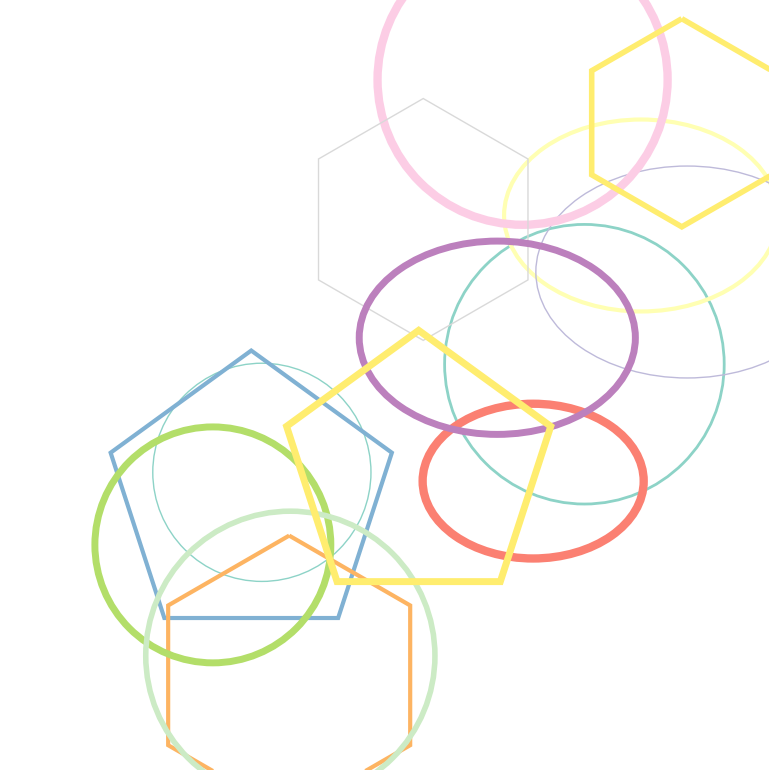[{"shape": "circle", "thickness": 0.5, "radius": 0.71, "center": [0.34, 0.387]}, {"shape": "circle", "thickness": 1, "radius": 0.91, "center": [0.759, 0.527]}, {"shape": "oval", "thickness": 1.5, "radius": 0.89, "center": [0.833, 0.72]}, {"shape": "oval", "thickness": 0.5, "radius": 0.98, "center": [0.893, 0.647]}, {"shape": "oval", "thickness": 3, "radius": 0.72, "center": [0.692, 0.375]}, {"shape": "pentagon", "thickness": 1.5, "radius": 0.96, "center": [0.326, 0.353]}, {"shape": "hexagon", "thickness": 1.5, "radius": 0.91, "center": [0.376, 0.123]}, {"shape": "circle", "thickness": 2.5, "radius": 0.77, "center": [0.276, 0.292]}, {"shape": "circle", "thickness": 3, "radius": 0.94, "center": [0.679, 0.896]}, {"shape": "hexagon", "thickness": 0.5, "radius": 0.79, "center": [0.55, 0.715]}, {"shape": "oval", "thickness": 2.5, "radius": 0.9, "center": [0.646, 0.561]}, {"shape": "circle", "thickness": 2, "radius": 0.94, "center": [0.377, 0.148]}, {"shape": "pentagon", "thickness": 2.5, "radius": 0.9, "center": [0.544, 0.391]}, {"shape": "hexagon", "thickness": 2, "radius": 0.68, "center": [0.885, 0.841]}]